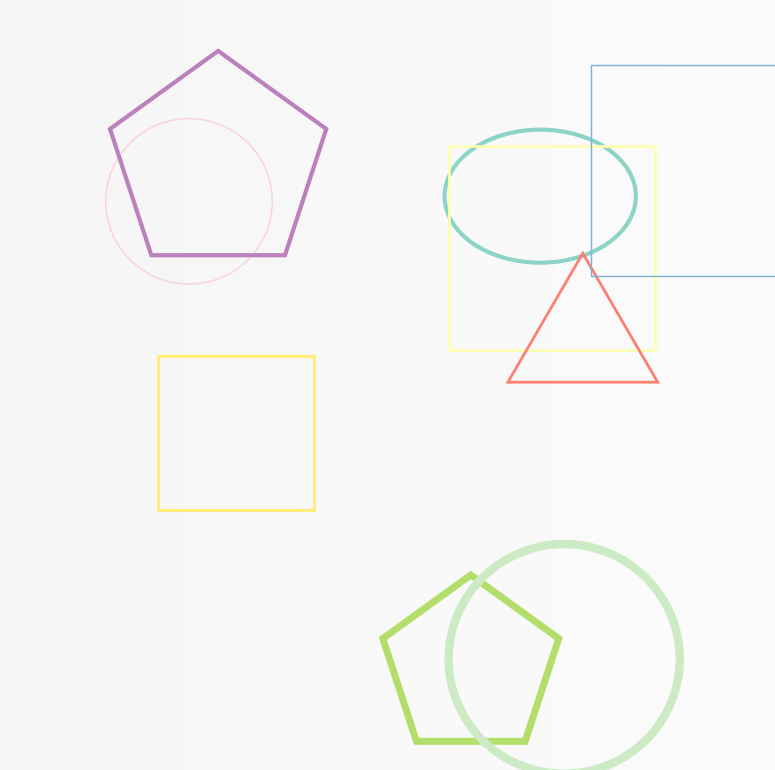[{"shape": "oval", "thickness": 1.5, "radius": 0.62, "center": [0.697, 0.745]}, {"shape": "square", "thickness": 1, "radius": 0.66, "center": [0.712, 0.678]}, {"shape": "triangle", "thickness": 1, "radius": 0.56, "center": [0.752, 0.559]}, {"shape": "square", "thickness": 0.5, "radius": 0.69, "center": [0.9, 0.779]}, {"shape": "pentagon", "thickness": 2.5, "radius": 0.6, "center": [0.607, 0.134]}, {"shape": "circle", "thickness": 0.5, "radius": 0.54, "center": [0.244, 0.739]}, {"shape": "pentagon", "thickness": 1.5, "radius": 0.73, "center": [0.281, 0.787]}, {"shape": "circle", "thickness": 3, "radius": 0.75, "center": [0.728, 0.144]}, {"shape": "square", "thickness": 1, "radius": 0.5, "center": [0.305, 0.438]}]